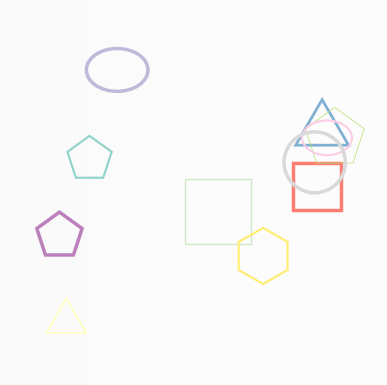[{"shape": "pentagon", "thickness": 1.5, "radius": 0.3, "center": [0.231, 0.587]}, {"shape": "triangle", "thickness": 1, "radius": 0.3, "center": [0.171, 0.165]}, {"shape": "oval", "thickness": 2.5, "radius": 0.4, "center": [0.302, 0.818]}, {"shape": "square", "thickness": 2.5, "radius": 0.31, "center": [0.817, 0.515]}, {"shape": "triangle", "thickness": 2, "radius": 0.39, "center": [0.831, 0.662]}, {"shape": "pentagon", "thickness": 0.5, "radius": 0.4, "center": [0.864, 0.641]}, {"shape": "oval", "thickness": 1.5, "radius": 0.32, "center": [0.844, 0.642]}, {"shape": "circle", "thickness": 2.5, "radius": 0.4, "center": [0.812, 0.578]}, {"shape": "pentagon", "thickness": 2.5, "radius": 0.31, "center": [0.153, 0.387]}, {"shape": "square", "thickness": 1, "radius": 0.43, "center": [0.562, 0.451]}, {"shape": "hexagon", "thickness": 1.5, "radius": 0.36, "center": [0.679, 0.335]}]